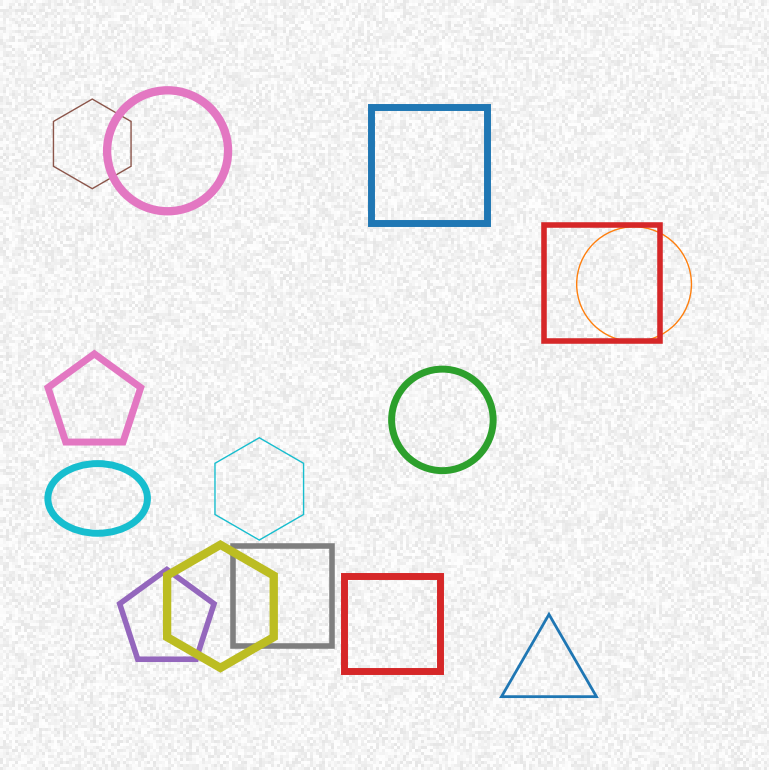[{"shape": "triangle", "thickness": 1, "radius": 0.36, "center": [0.713, 0.131]}, {"shape": "square", "thickness": 2.5, "radius": 0.38, "center": [0.557, 0.786]}, {"shape": "circle", "thickness": 0.5, "radius": 0.37, "center": [0.823, 0.631]}, {"shape": "circle", "thickness": 2.5, "radius": 0.33, "center": [0.575, 0.455]}, {"shape": "square", "thickness": 2, "radius": 0.38, "center": [0.782, 0.633]}, {"shape": "square", "thickness": 2.5, "radius": 0.31, "center": [0.509, 0.19]}, {"shape": "pentagon", "thickness": 2, "radius": 0.32, "center": [0.217, 0.196]}, {"shape": "hexagon", "thickness": 0.5, "radius": 0.29, "center": [0.12, 0.813]}, {"shape": "pentagon", "thickness": 2.5, "radius": 0.32, "center": [0.123, 0.477]}, {"shape": "circle", "thickness": 3, "radius": 0.39, "center": [0.218, 0.804]}, {"shape": "square", "thickness": 2, "radius": 0.32, "center": [0.367, 0.226]}, {"shape": "hexagon", "thickness": 3, "radius": 0.4, "center": [0.286, 0.213]}, {"shape": "hexagon", "thickness": 0.5, "radius": 0.33, "center": [0.337, 0.365]}, {"shape": "oval", "thickness": 2.5, "radius": 0.32, "center": [0.127, 0.353]}]